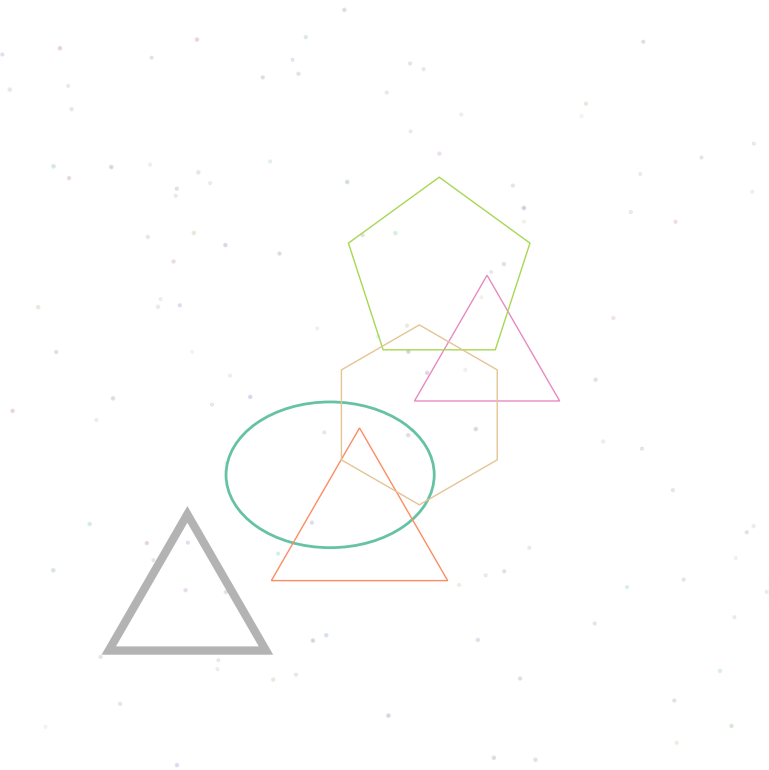[{"shape": "oval", "thickness": 1, "radius": 0.68, "center": [0.429, 0.383]}, {"shape": "triangle", "thickness": 0.5, "radius": 0.66, "center": [0.467, 0.312]}, {"shape": "triangle", "thickness": 0.5, "radius": 0.54, "center": [0.633, 0.534]}, {"shape": "pentagon", "thickness": 0.5, "radius": 0.62, "center": [0.57, 0.646]}, {"shape": "hexagon", "thickness": 0.5, "radius": 0.58, "center": [0.545, 0.461]}, {"shape": "triangle", "thickness": 3, "radius": 0.59, "center": [0.243, 0.214]}]